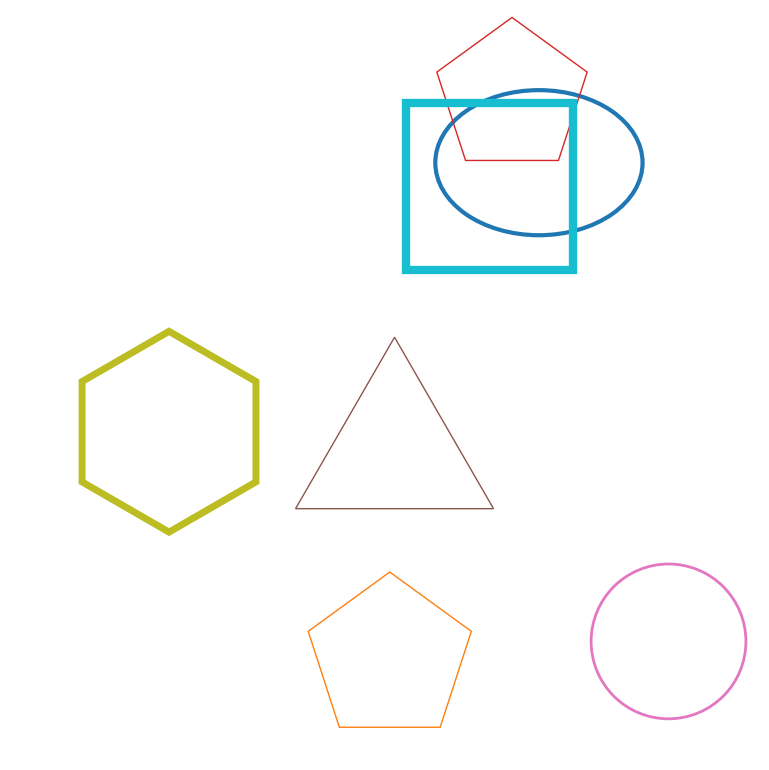[{"shape": "oval", "thickness": 1.5, "radius": 0.67, "center": [0.7, 0.789]}, {"shape": "pentagon", "thickness": 0.5, "radius": 0.56, "center": [0.506, 0.146]}, {"shape": "pentagon", "thickness": 0.5, "radius": 0.51, "center": [0.665, 0.875]}, {"shape": "triangle", "thickness": 0.5, "radius": 0.74, "center": [0.512, 0.414]}, {"shape": "circle", "thickness": 1, "radius": 0.5, "center": [0.868, 0.167]}, {"shape": "hexagon", "thickness": 2.5, "radius": 0.65, "center": [0.22, 0.439]}, {"shape": "square", "thickness": 3, "radius": 0.54, "center": [0.636, 0.758]}]